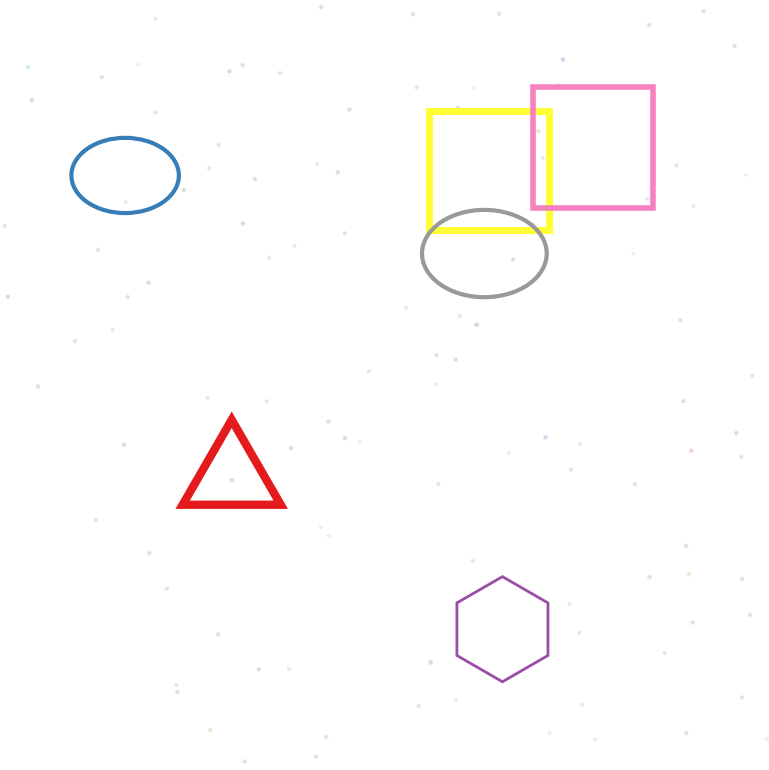[{"shape": "triangle", "thickness": 3, "radius": 0.37, "center": [0.301, 0.381]}, {"shape": "oval", "thickness": 1.5, "radius": 0.35, "center": [0.163, 0.772]}, {"shape": "hexagon", "thickness": 1, "radius": 0.34, "center": [0.653, 0.183]}, {"shape": "square", "thickness": 2.5, "radius": 0.39, "center": [0.635, 0.778]}, {"shape": "square", "thickness": 2, "radius": 0.39, "center": [0.77, 0.809]}, {"shape": "oval", "thickness": 1.5, "radius": 0.4, "center": [0.629, 0.671]}]